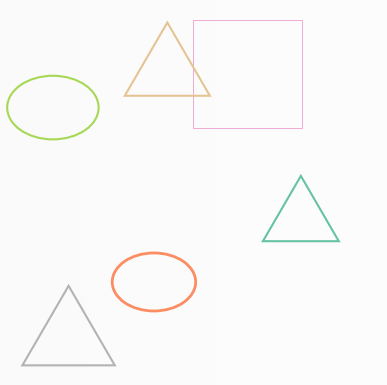[{"shape": "triangle", "thickness": 1.5, "radius": 0.57, "center": [0.776, 0.43]}, {"shape": "oval", "thickness": 2, "radius": 0.54, "center": [0.397, 0.268]}, {"shape": "square", "thickness": 0.5, "radius": 0.7, "center": [0.638, 0.808]}, {"shape": "oval", "thickness": 1.5, "radius": 0.59, "center": [0.137, 0.721]}, {"shape": "triangle", "thickness": 1.5, "radius": 0.63, "center": [0.432, 0.815]}, {"shape": "triangle", "thickness": 1.5, "radius": 0.69, "center": [0.177, 0.12]}]